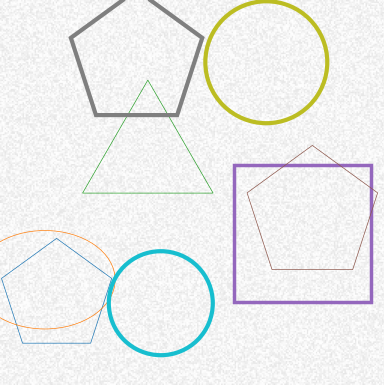[{"shape": "pentagon", "thickness": 0.5, "radius": 0.75, "center": [0.147, 0.23]}, {"shape": "oval", "thickness": 0.5, "radius": 0.91, "center": [0.116, 0.273]}, {"shape": "triangle", "thickness": 0.5, "radius": 0.98, "center": [0.384, 0.596]}, {"shape": "square", "thickness": 2.5, "radius": 0.89, "center": [0.785, 0.393]}, {"shape": "pentagon", "thickness": 0.5, "radius": 0.89, "center": [0.811, 0.444]}, {"shape": "pentagon", "thickness": 3, "radius": 0.9, "center": [0.355, 0.846]}, {"shape": "circle", "thickness": 3, "radius": 0.79, "center": [0.692, 0.838]}, {"shape": "circle", "thickness": 3, "radius": 0.68, "center": [0.418, 0.212]}]